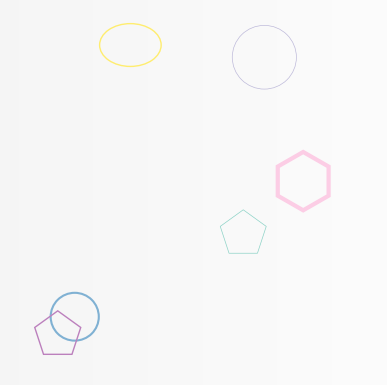[{"shape": "pentagon", "thickness": 0.5, "radius": 0.31, "center": [0.628, 0.393]}, {"shape": "circle", "thickness": 0.5, "radius": 0.41, "center": [0.682, 0.851]}, {"shape": "circle", "thickness": 1.5, "radius": 0.31, "center": [0.193, 0.177]}, {"shape": "hexagon", "thickness": 3, "radius": 0.38, "center": [0.782, 0.53]}, {"shape": "pentagon", "thickness": 1, "radius": 0.31, "center": [0.149, 0.13]}, {"shape": "oval", "thickness": 1, "radius": 0.4, "center": [0.336, 0.883]}]